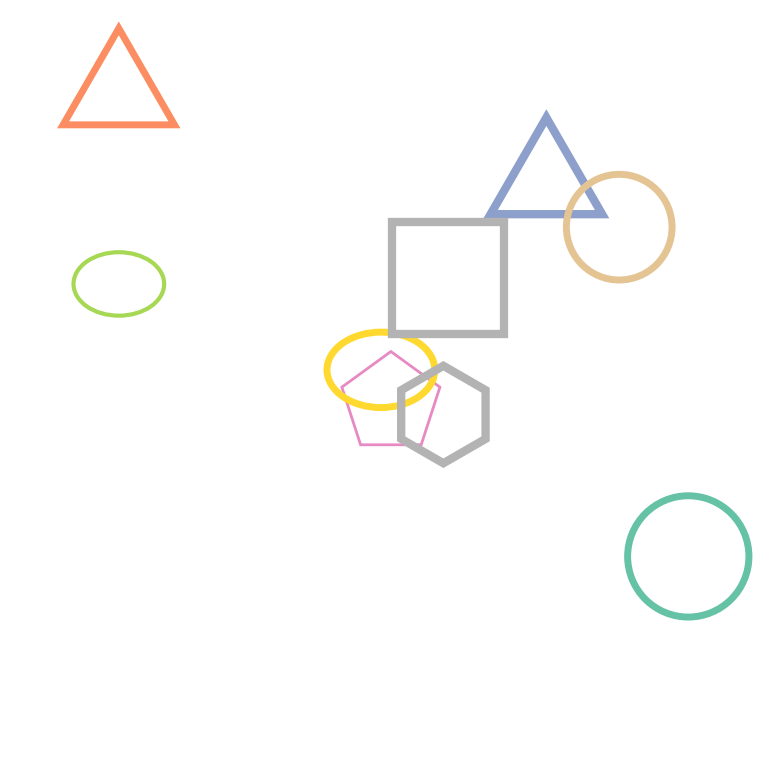[{"shape": "circle", "thickness": 2.5, "radius": 0.39, "center": [0.894, 0.277]}, {"shape": "triangle", "thickness": 2.5, "radius": 0.42, "center": [0.154, 0.88]}, {"shape": "triangle", "thickness": 3, "radius": 0.42, "center": [0.71, 0.764]}, {"shape": "pentagon", "thickness": 1, "radius": 0.33, "center": [0.508, 0.477]}, {"shape": "oval", "thickness": 1.5, "radius": 0.29, "center": [0.154, 0.631]}, {"shape": "oval", "thickness": 2.5, "radius": 0.35, "center": [0.495, 0.52]}, {"shape": "circle", "thickness": 2.5, "radius": 0.34, "center": [0.804, 0.705]}, {"shape": "hexagon", "thickness": 3, "radius": 0.32, "center": [0.576, 0.462]}, {"shape": "square", "thickness": 3, "radius": 0.36, "center": [0.581, 0.638]}]